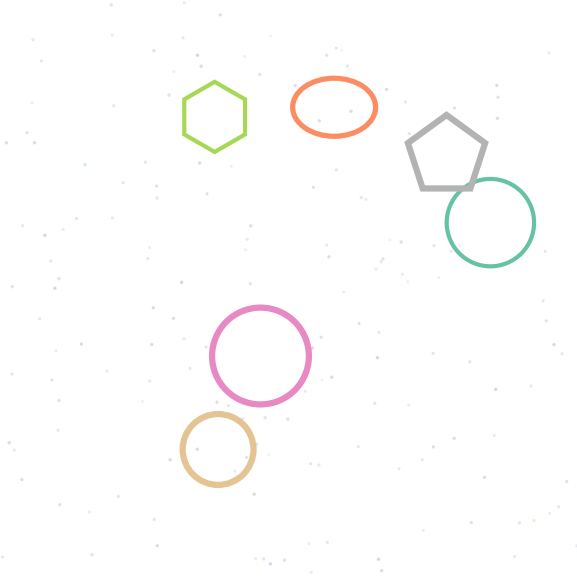[{"shape": "circle", "thickness": 2, "radius": 0.38, "center": [0.849, 0.614]}, {"shape": "oval", "thickness": 2.5, "radius": 0.36, "center": [0.579, 0.813]}, {"shape": "circle", "thickness": 3, "radius": 0.42, "center": [0.451, 0.383]}, {"shape": "hexagon", "thickness": 2, "radius": 0.3, "center": [0.372, 0.797]}, {"shape": "circle", "thickness": 3, "radius": 0.31, "center": [0.378, 0.221]}, {"shape": "pentagon", "thickness": 3, "radius": 0.35, "center": [0.773, 0.73]}]